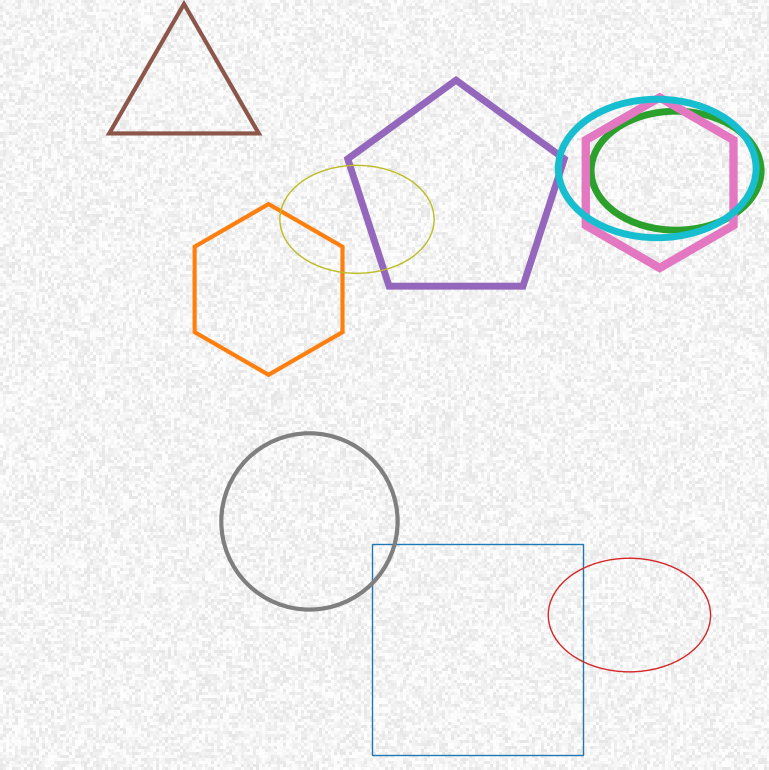[{"shape": "square", "thickness": 0.5, "radius": 0.69, "center": [0.62, 0.156]}, {"shape": "hexagon", "thickness": 1.5, "radius": 0.55, "center": [0.349, 0.624]}, {"shape": "oval", "thickness": 2.5, "radius": 0.55, "center": [0.878, 0.778]}, {"shape": "oval", "thickness": 0.5, "radius": 0.53, "center": [0.817, 0.201]}, {"shape": "pentagon", "thickness": 2.5, "radius": 0.74, "center": [0.592, 0.748]}, {"shape": "triangle", "thickness": 1.5, "radius": 0.56, "center": [0.239, 0.883]}, {"shape": "hexagon", "thickness": 3, "radius": 0.55, "center": [0.857, 0.763]}, {"shape": "circle", "thickness": 1.5, "radius": 0.57, "center": [0.402, 0.323]}, {"shape": "oval", "thickness": 0.5, "radius": 0.5, "center": [0.464, 0.715]}, {"shape": "oval", "thickness": 2.5, "radius": 0.64, "center": [0.853, 0.781]}]